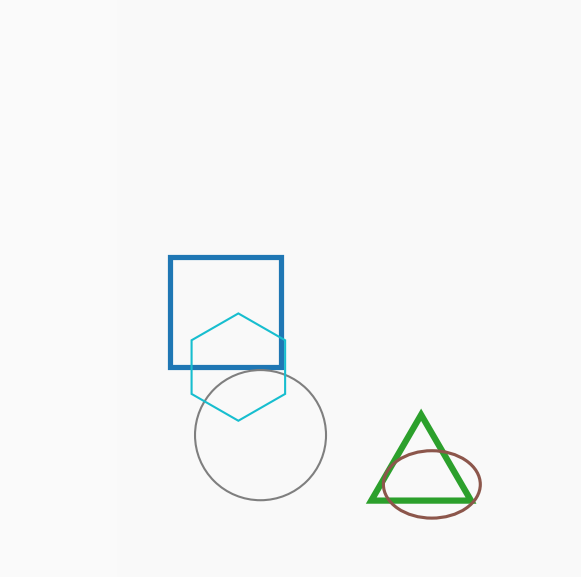[{"shape": "square", "thickness": 2.5, "radius": 0.48, "center": [0.388, 0.459]}, {"shape": "triangle", "thickness": 3, "radius": 0.5, "center": [0.725, 0.182]}, {"shape": "oval", "thickness": 1.5, "radius": 0.42, "center": [0.743, 0.16]}, {"shape": "circle", "thickness": 1, "radius": 0.56, "center": [0.448, 0.246]}, {"shape": "hexagon", "thickness": 1, "radius": 0.46, "center": [0.41, 0.363]}]